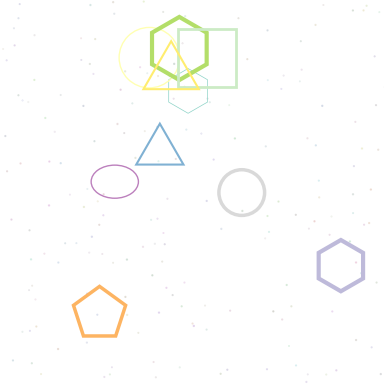[{"shape": "hexagon", "thickness": 0.5, "radius": 0.29, "center": [0.489, 0.764]}, {"shape": "circle", "thickness": 1, "radius": 0.39, "center": [0.388, 0.85]}, {"shape": "hexagon", "thickness": 3, "radius": 0.33, "center": [0.885, 0.31]}, {"shape": "triangle", "thickness": 1.5, "radius": 0.35, "center": [0.415, 0.608]}, {"shape": "pentagon", "thickness": 2.5, "radius": 0.36, "center": [0.259, 0.185]}, {"shape": "hexagon", "thickness": 3, "radius": 0.41, "center": [0.466, 0.874]}, {"shape": "circle", "thickness": 2.5, "radius": 0.3, "center": [0.628, 0.5]}, {"shape": "oval", "thickness": 1, "radius": 0.31, "center": [0.298, 0.528]}, {"shape": "square", "thickness": 2, "radius": 0.38, "center": [0.537, 0.849]}, {"shape": "triangle", "thickness": 1.5, "radius": 0.42, "center": [0.445, 0.81]}]